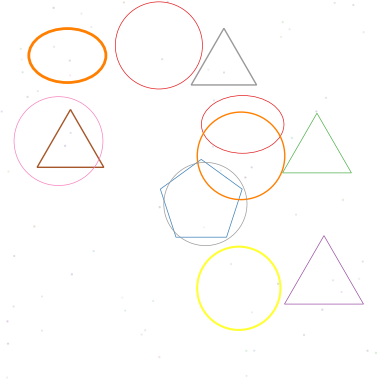[{"shape": "circle", "thickness": 0.5, "radius": 0.57, "center": [0.413, 0.882]}, {"shape": "oval", "thickness": 0.5, "radius": 0.54, "center": [0.63, 0.677]}, {"shape": "pentagon", "thickness": 0.5, "radius": 0.56, "center": [0.523, 0.474]}, {"shape": "triangle", "thickness": 0.5, "radius": 0.52, "center": [0.823, 0.603]}, {"shape": "triangle", "thickness": 0.5, "radius": 0.59, "center": [0.842, 0.269]}, {"shape": "circle", "thickness": 1, "radius": 0.57, "center": [0.626, 0.595]}, {"shape": "oval", "thickness": 2, "radius": 0.5, "center": [0.175, 0.856]}, {"shape": "circle", "thickness": 1.5, "radius": 0.54, "center": [0.62, 0.251]}, {"shape": "triangle", "thickness": 1, "radius": 0.5, "center": [0.183, 0.615]}, {"shape": "circle", "thickness": 0.5, "radius": 0.58, "center": [0.152, 0.634]}, {"shape": "triangle", "thickness": 1, "radius": 0.49, "center": [0.582, 0.828]}, {"shape": "circle", "thickness": 0.5, "radius": 0.54, "center": [0.533, 0.47]}]